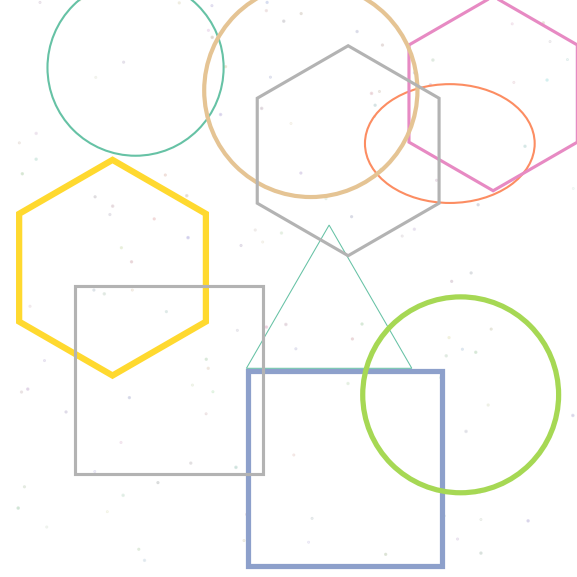[{"shape": "circle", "thickness": 1, "radius": 0.76, "center": [0.235, 0.882]}, {"shape": "triangle", "thickness": 0.5, "radius": 0.83, "center": [0.57, 0.444]}, {"shape": "oval", "thickness": 1, "radius": 0.73, "center": [0.779, 0.751]}, {"shape": "square", "thickness": 2.5, "radius": 0.84, "center": [0.598, 0.188]}, {"shape": "hexagon", "thickness": 1.5, "radius": 0.84, "center": [0.854, 0.837]}, {"shape": "circle", "thickness": 2.5, "radius": 0.85, "center": [0.798, 0.315]}, {"shape": "hexagon", "thickness": 3, "radius": 0.93, "center": [0.195, 0.536]}, {"shape": "circle", "thickness": 2, "radius": 0.92, "center": [0.538, 0.843]}, {"shape": "square", "thickness": 1.5, "radius": 0.81, "center": [0.292, 0.341]}, {"shape": "hexagon", "thickness": 1.5, "radius": 0.91, "center": [0.603, 0.738]}]